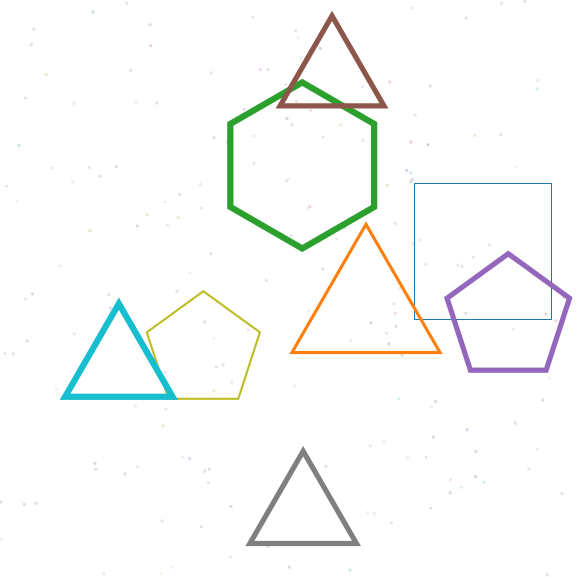[{"shape": "square", "thickness": 0.5, "radius": 0.59, "center": [0.836, 0.564]}, {"shape": "triangle", "thickness": 1.5, "radius": 0.74, "center": [0.634, 0.463]}, {"shape": "hexagon", "thickness": 3, "radius": 0.72, "center": [0.523, 0.713]}, {"shape": "pentagon", "thickness": 2.5, "radius": 0.56, "center": [0.88, 0.448]}, {"shape": "triangle", "thickness": 2.5, "radius": 0.52, "center": [0.575, 0.868]}, {"shape": "triangle", "thickness": 2.5, "radius": 0.53, "center": [0.525, 0.111]}, {"shape": "pentagon", "thickness": 1, "radius": 0.51, "center": [0.352, 0.392]}, {"shape": "triangle", "thickness": 3, "radius": 0.54, "center": [0.206, 0.366]}]